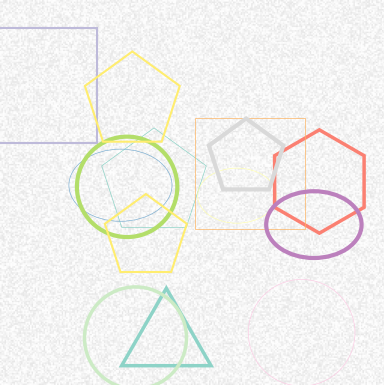[{"shape": "triangle", "thickness": 2.5, "radius": 0.67, "center": [0.432, 0.117]}, {"shape": "pentagon", "thickness": 0.5, "radius": 0.71, "center": [0.4, 0.525]}, {"shape": "oval", "thickness": 0.5, "radius": 0.51, "center": [0.615, 0.492]}, {"shape": "square", "thickness": 1.5, "radius": 0.75, "center": [0.103, 0.779]}, {"shape": "hexagon", "thickness": 2.5, "radius": 0.67, "center": [0.83, 0.529]}, {"shape": "oval", "thickness": 0.5, "radius": 0.67, "center": [0.313, 0.519]}, {"shape": "square", "thickness": 0.5, "radius": 0.72, "center": [0.65, 0.549]}, {"shape": "circle", "thickness": 3, "radius": 0.65, "center": [0.33, 0.515]}, {"shape": "circle", "thickness": 0.5, "radius": 0.69, "center": [0.783, 0.136]}, {"shape": "pentagon", "thickness": 3, "radius": 0.51, "center": [0.639, 0.59]}, {"shape": "oval", "thickness": 3, "radius": 0.62, "center": [0.815, 0.417]}, {"shape": "circle", "thickness": 2.5, "radius": 0.66, "center": [0.352, 0.122]}, {"shape": "pentagon", "thickness": 1.5, "radius": 0.65, "center": [0.344, 0.737]}, {"shape": "pentagon", "thickness": 1.5, "radius": 0.56, "center": [0.379, 0.384]}]